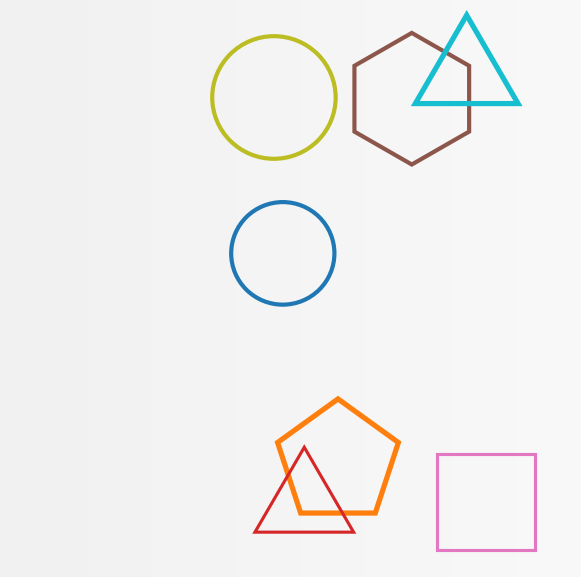[{"shape": "circle", "thickness": 2, "radius": 0.44, "center": [0.487, 0.56]}, {"shape": "pentagon", "thickness": 2.5, "radius": 0.55, "center": [0.581, 0.199]}, {"shape": "triangle", "thickness": 1.5, "radius": 0.49, "center": [0.523, 0.127]}, {"shape": "hexagon", "thickness": 2, "radius": 0.57, "center": [0.708, 0.828]}, {"shape": "square", "thickness": 1.5, "radius": 0.42, "center": [0.836, 0.13]}, {"shape": "circle", "thickness": 2, "radius": 0.53, "center": [0.471, 0.83]}, {"shape": "triangle", "thickness": 2.5, "radius": 0.51, "center": [0.803, 0.871]}]